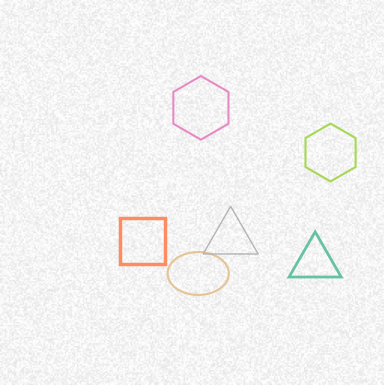[{"shape": "triangle", "thickness": 2, "radius": 0.39, "center": [0.819, 0.32]}, {"shape": "square", "thickness": 2.5, "radius": 0.29, "center": [0.369, 0.374]}, {"shape": "hexagon", "thickness": 1.5, "radius": 0.41, "center": [0.522, 0.72]}, {"shape": "hexagon", "thickness": 1.5, "radius": 0.38, "center": [0.859, 0.604]}, {"shape": "oval", "thickness": 1.5, "radius": 0.4, "center": [0.515, 0.29]}, {"shape": "triangle", "thickness": 1, "radius": 0.41, "center": [0.599, 0.382]}]